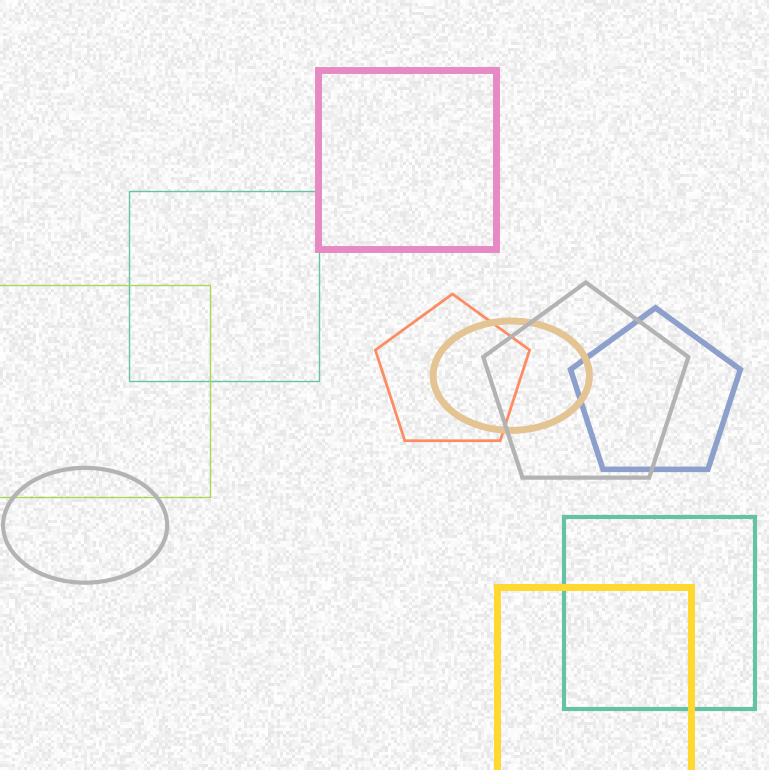[{"shape": "square", "thickness": 1.5, "radius": 0.62, "center": [0.856, 0.203]}, {"shape": "square", "thickness": 0.5, "radius": 0.62, "center": [0.291, 0.628]}, {"shape": "pentagon", "thickness": 1, "radius": 0.53, "center": [0.588, 0.513]}, {"shape": "pentagon", "thickness": 2, "radius": 0.58, "center": [0.851, 0.484]}, {"shape": "square", "thickness": 2.5, "radius": 0.58, "center": [0.529, 0.793]}, {"shape": "square", "thickness": 0.5, "radius": 0.69, "center": [0.136, 0.492]}, {"shape": "square", "thickness": 2.5, "radius": 0.63, "center": [0.771, 0.112]}, {"shape": "oval", "thickness": 2.5, "radius": 0.51, "center": [0.664, 0.512]}, {"shape": "oval", "thickness": 1.5, "radius": 0.53, "center": [0.111, 0.318]}, {"shape": "pentagon", "thickness": 1.5, "radius": 0.7, "center": [0.761, 0.493]}]